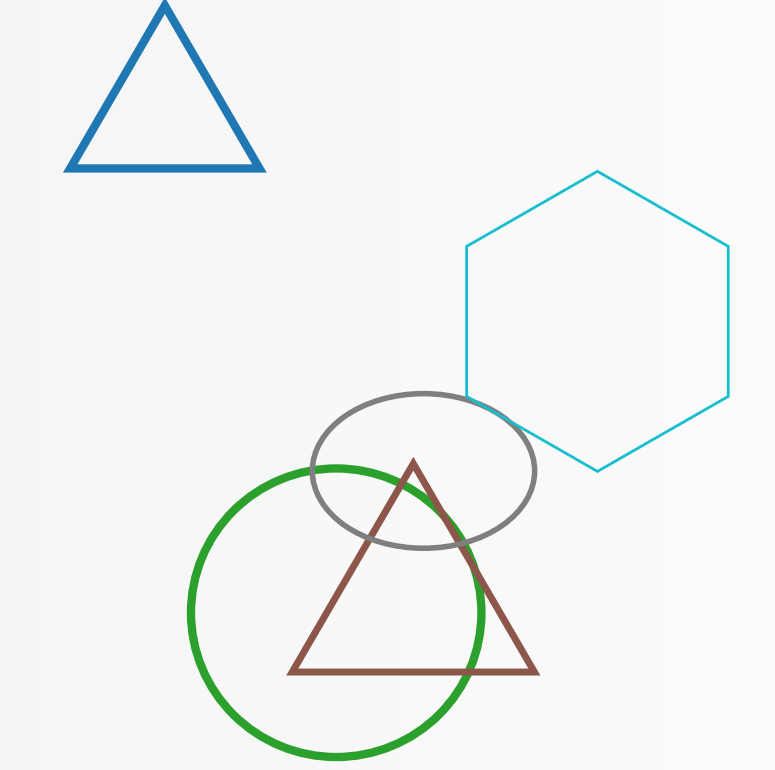[{"shape": "triangle", "thickness": 3, "radius": 0.71, "center": [0.213, 0.852]}, {"shape": "circle", "thickness": 3, "radius": 0.94, "center": [0.434, 0.204]}, {"shape": "triangle", "thickness": 2.5, "radius": 0.9, "center": [0.533, 0.217]}, {"shape": "oval", "thickness": 2, "radius": 0.72, "center": [0.546, 0.388]}, {"shape": "hexagon", "thickness": 1, "radius": 0.97, "center": [0.771, 0.583]}]